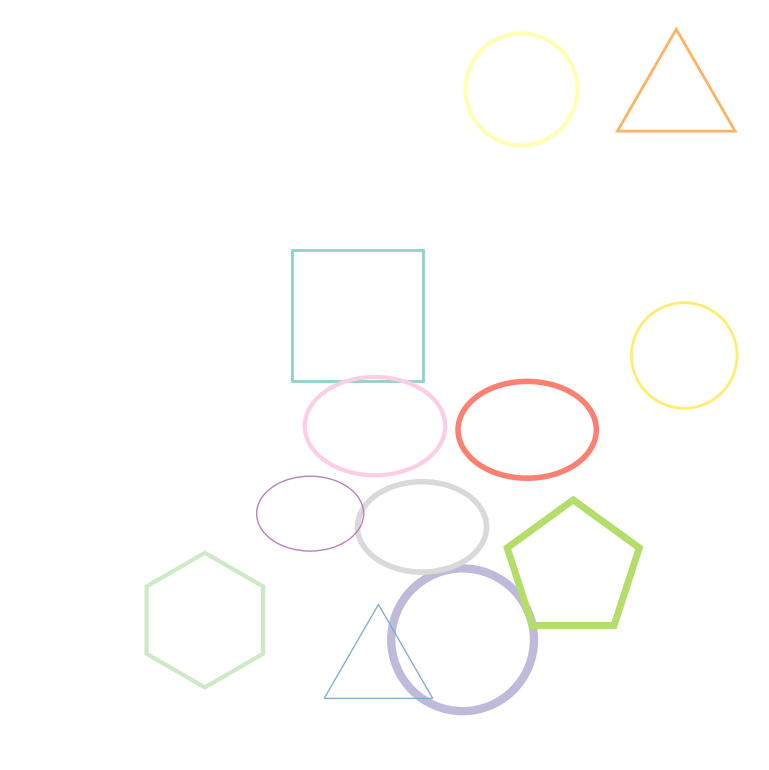[{"shape": "square", "thickness": 1, "radius": 0.43, "center": [0.464, 0.59]}, {"shape": "circle", "thickness": 1.5, "radius": 0.36, "center": [0.677, 0.884]}, {"shape": "circle", "thickness": 3, "radius": 0.46, "center": [0.601, 0.169]}, {"shape": "oval", "thickness": 2, "radius": 0.45, "center": [0.685, 0.442]}, {"shape": "triangle", "thickness": 0.5, "radius": 0.41, "center": [0.491, 0.134]}, {"shape": "triangle", "thickness": 1, "radius": 0.44, "center": [0.878, 0.874]}, {"shape": "pentagon", "thickness": 2.5, "radius": 0.45, "center": [0.744, 0.261]}, {"shape": "oval", "thickness": 1.5, "radius": 0.46, "center": [0.487, 0.447]}, {"shape": "oval", "thickness": 2, "radius": 0.42, "center": [0.548, 0.316]}, {"shape": "oval", "thickness": 0.5, "radius": 0.35, "center": [0.403, 0.333]}, {"shape": "hexagon", "thickness": 1.5, "radius": 0.44, "center": [0.266, 0.195]}, {"shape": "circle", "thickness": 1, "radius": 0.34, "center": [0.889, 0.538]}]